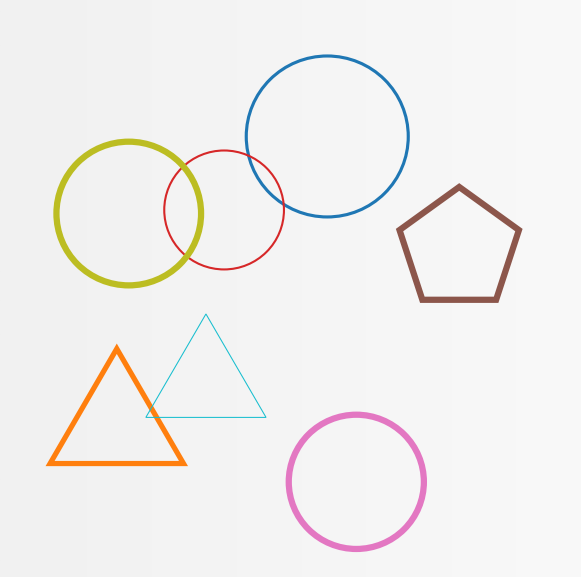[{"shape": "circle", "thickness": 1.5, "radius": 0.7, "center": [0.563, 0.763]}, {"shape": "triangle", "thickness": 2.5, "radius": 0.66, "center": [0.201, 0.263]}, {"shape": "circle", "thickness": 1, "radius": 0.51, "center": [0.386, 0.636]}, {"shape": "pentagon", "thickness": 3, "radius": 0.54, "center": [0.79, 0.567]}, {"shape": "circle", "thickness": 3, "radius": 0.58, "center": [0.613, 0.165]}, {"shape": "circle", "thickness": 3, "radius": 0.62, "center": [0.222, 0.629]}, {"shape": "triangle", "thickness": 0.5, "radius": 0.6, "center": [0.354, 0.336]}]